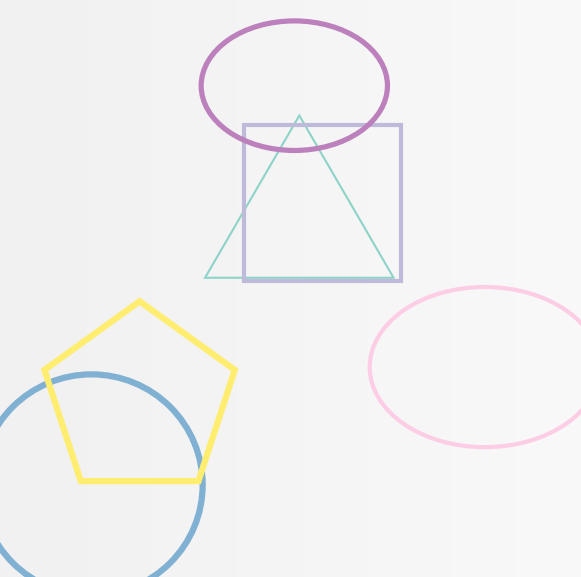[{"shape": "triangle", "thickness": 1, "radius": 0.94, "center": [0.515, 0.612]}, {"shape": "square", "thickness": 2, "radius": 0.68, "center": [0.555, 0.648]}, {"shape": "circle", "thickness": 3, "radius": 0.96, "center": [0.157, 0.16]}, {"shape": "oval", "thickness": 2, "radius": 0.99, "center": [0.834, 0.363]}, {"shape": "oval", "thickness": 2.5, "radius": 0.8, "center": [0.506, 0.851]}, {"shape": "pentagon", "thickness": 3, "radius": 0.86, "center": [0.24, 0.305]}]